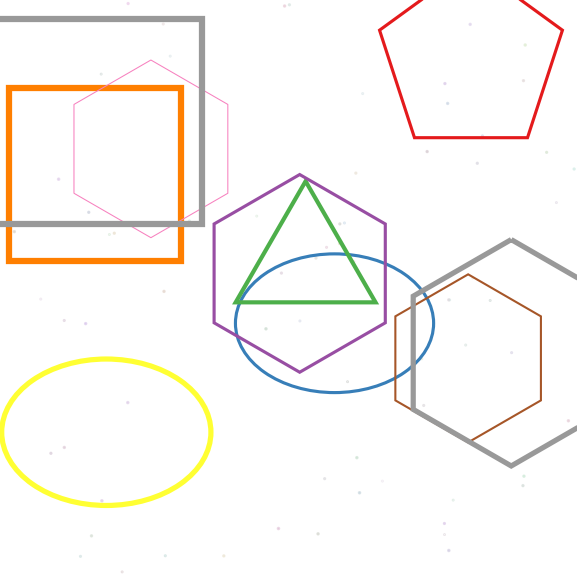[{"shape": "pentagon", "thickness": 1.5, "radius": 0.83, "center": [0.816, 0.895]}, {"shape": "oval", "thickness": 1.5, "radius": 0.86, "center": [0.579, 0.439]}, {"shape": "triangle", "thickness": 2, "radius": 0.7, "center": [0.529, 0.546]}, {"shape": "hexagon", "thickness": 1.5, "radius": 0.86, "center": [0.519, 0.526]}, {"shape": "square", "thickness": 3, "radius": 0.75, "center": [0.164, 0.697]}, {"shape": "oval", "thickness": 2.5, "radius": 0.91, "center": [0.184, 0.251]}, {"shape": "hexagon", "thickness": 1, "radius": 0.73, "center": [0.811, 0.379]}, {"shape": "hexagon", "thickness": 0.5, "radius": 0.77, "center": [0.261, 0.741]}, {"shape": "square", "thickness": 3, "radius": 0.89, "center": [0.172, 0.788]}, {"shape": "hexagon", "thickness": 2.5, "radius": 0.98, "center": [0.885, 0.388]}]